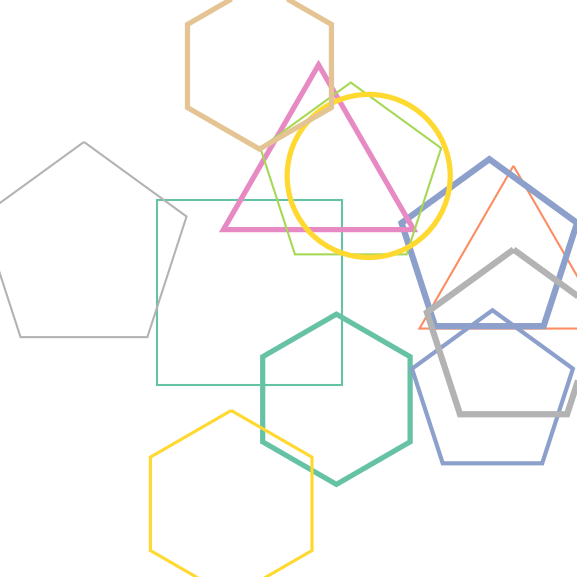[{"shape": "square", "thickness": 1, "radius": 0.8, "center": [0.432, 0.492]}, {"shape": "hexagon", "thickness": 2.5, "radius": 0.74, "center": [0.583, 0.308]}, {"shape": "triangle", "thickness": 1, "radius": 0.94, "center": [0.889, 0.524]}, {"shape": "pentagon", "thickness": 3, "radius": 0.8, "center": [0.847, 0.564]}, {"shape": "pentagon", "thickness": 2, "radius": 0.73, "center": [0.853, 0.315]}, {"shape": "triangle", "thickness": 2.5, "radius": 0.95, "center": [0.552, 0.697]}, {"shape": "pentagon", "thickness": 1, "radius": 0.82, "center": [0.607, 0.692]}, {"shape": "circle", "thickness": 2.5, "radius": 0.71, "center": [0.638, 0.694]}, {"shape": "hexagon", "thickness": 1.5, "radius": 0.81, "center": [0.4, 0.127]}, {"shape": "hexagon", "thickness": 2.5, "radius": 0.72, "center": [0.449, 0.885]}, {"shape": "pentagon", "thickness": 1, "radius": 0.93, "center": [0.145, 0.567]}, {"shape": "pentagon", "thickness": 3, "radius": 0.79, "center": [0.889, 0.409]}]